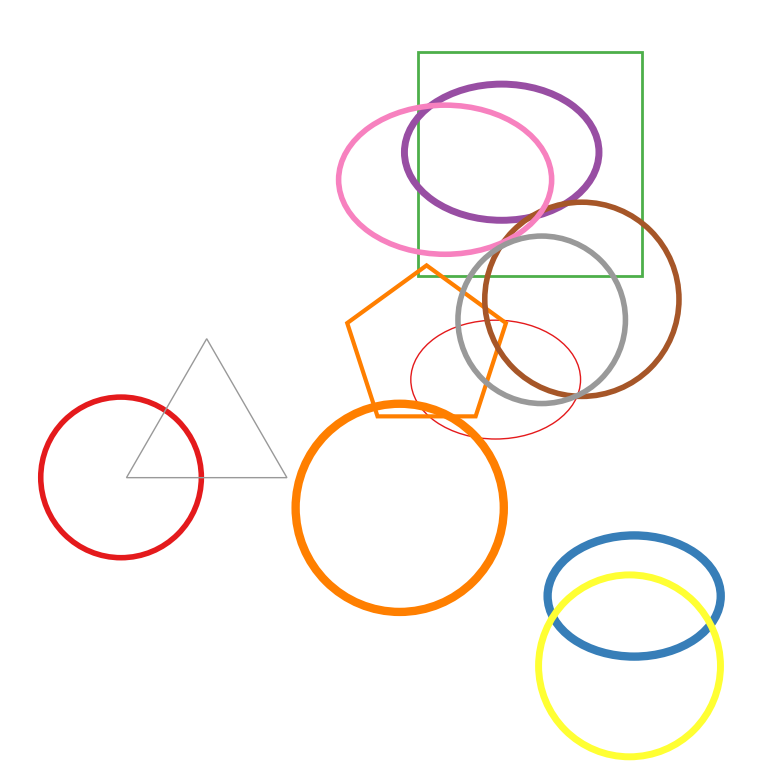[{"shape": "oval", "thickness": 0.5, "radius": 0.55, "center": [0.644, 0.507]}, {"shape": "circle", "thickness": 2, "radius": 0.52, "center": [0.157, 0.38]}, {"shape": "oval", "thickness": 3, "radius": 0.56, "center": [0.824, 0.226]}, {"shape": "square", "thickness": 1, "radius": 0.73, "center": [0.689, 0.787]}, {"shape": "oval", "thickness": 2.5, "radius": 0.63, "center": [0.652, 0.802]}, {"shape": "circle", "thickness": 3, "radius": 0.68, "center": [0.519, 0.34]}, {"shape": "pentagon", "thickness": 1.5, "radius": 0.54, "center": [0.554, 0.547]}, {"shape": "circle", "thickness": 2.5, "radius": 0.59, "center": [0.818, 0.135]}, {"shape": "circle", "thickness": 2, "radius": 0.63, "center": [0.756, 0.611]}, {"shape": "oval", "thickness": 2, "radius": 0.69, "center": [0.578, 0.767]}, {"shape": "triangle", "thickness": 0.5, "radius": 0.6, "center": [0.268, 0.44]}, {"shape": "circle", "thickness": 2, "radius": 0.54, "center": [0.704, 0.585]}]